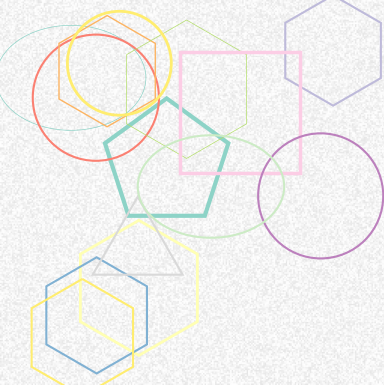[{"shape": "pentagon", "thickness": 3, "radius": 0.84, "center": [0.433, 0.576]}, {"shape": "oval", "thickness": 0.5, "radius": 0.97, "center": [0.184, 0.798]}, {"shape": "hexagon", "thickness": 2, "radius": 0.88, "center": [0.361, 0.252]}, {"shape": "hexagon", "thickness": 1.5, "radius": 0.72, "center": [0.865, 0.869]}, {"shape": "circle", "thickness": 1.5, "radius": 0.82, "center": [0.249, 0.746]}, {"shape": "hexagon", "thickness": 1.5, "radius": 0.75, "center": [0.251, 0.181]}, {"shape": "hexagon", "thickness": 1, "radius": 0.72, "center": [0.278, 0.815]}, {"shape": "hexagon", "thickness": 0.5, "radius": 0.9, "center": [0.485, 0.768]}, {"shape": "square", "thickness": 2.5, "radius": 0.78, "center": [0.623, 0.708]}, {"shape": "triangle", "thickness": 1.5, "radius": 0.67, "center": [0.358, 0.354]}, {"shape": "circle", "thickness": 1.5, "radius": 0.81, "center": [0.833, 0.491]}, {"shape": "oval", "thickness": 1.5, "radius": 0.95, "center": [0.548, 0.516]}, {"shape": "hexagon", "thickness": 1.5, "radius": 0.76, "center": [0.214, 0.123]}, {"shape": "circle", "thickness": 2, "radius": 0.67, "center": [0.31, 0.836]}]